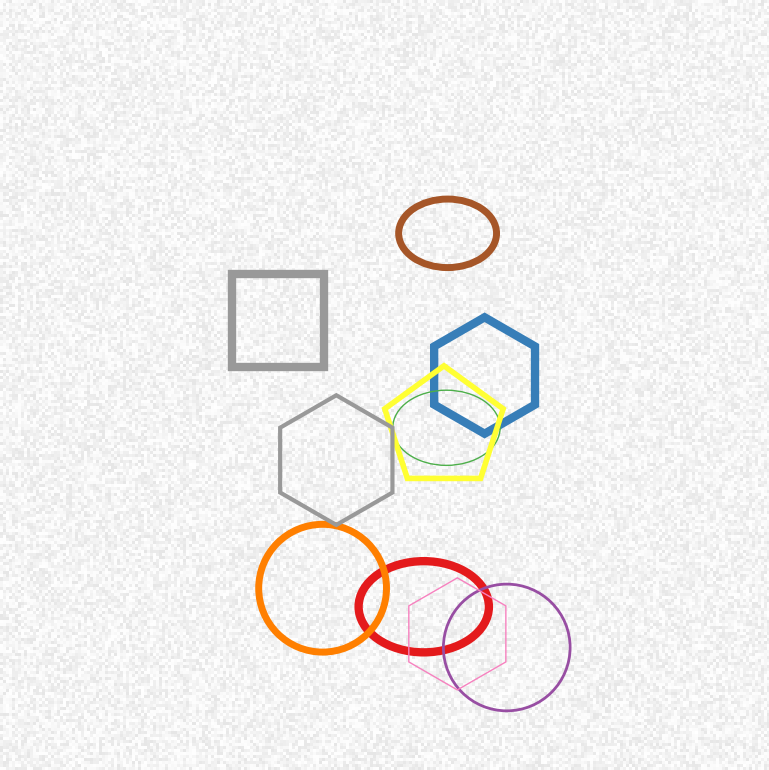[{"shape": "oval", "thickness": 3, "radius": 0.42, "center": [0.55, 0.212]}, {"shape": "hexagon", "thickness": 3, "radius": 0.38, "center": [0.629, 0.512]}, {"shape": "oval", "thickness": 0.5, "radius": 0.35, "center": [0.58, 0.444]}, {"shape": "circle", "thickness": 1, "radius": 0.41, "center": [0.658, 0.159]}, {"shape": "circle", "thickness": 2.5, "radius": 0.41, "center": [0.419, 0.236]}, {"shape": "pentagon", "thickness": 2, "radius": 0.4, "center": [0.577, 0.444]}, {"shape": "oval", "thickness": 2.5, "radius": 0.32, "center": [0.581, 0.697]}, {"shape": "hexagon", "thickness": 0.5, "radius": 0.36, "center": [0.594, 0.177]}, {"shape": "square", "thickness": 3, "radius": 0.3, "center": [0.361, 0.584]}, {"shape": "hexagon", "thickness": 1.5, "radius": 0.42, "center": [0.437, 0.402]}]